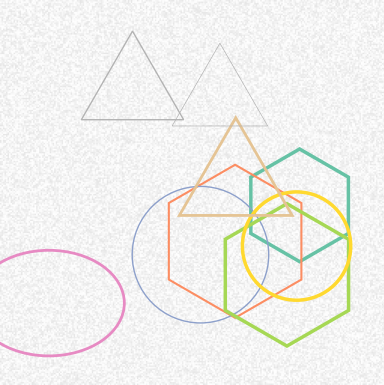[{"shape": "hexagon", "thickness": 2.5, "radius": 0.73, "center": [0.778, 0.467]}, {"shape": "hexagon", "thickness": 1.5, "radius": 0.99, "center": [0.611, 0.373]}, {"shape": "circle", "thickness": 1, "radius": 0.89, "center": [0.521, 0.338]}, {"shape": "oval", "thickness": 2, "radius": 0.98, "center": [0.127, 0.213]}, {"shape": "hexagon", "thickness": 2.5, "radius": 0.92, "center": [0.745, 0.286]}, {"shape": "circle", "thickness": 2.5, "radius": 0.7, "center": [0.77, 0.361]}, {"shape": "triangle", "thickness": 2, "radius": 0.85, "center": [0.612, 0.525]}, {"shape": "triangle", "thickness": 1, "radius": 0.77, "center": [0.344, 0.766]}, {"shape": "triangle", "thickness": 0.5, "radius": 0.72, "center": [0.571, 0.744]}]